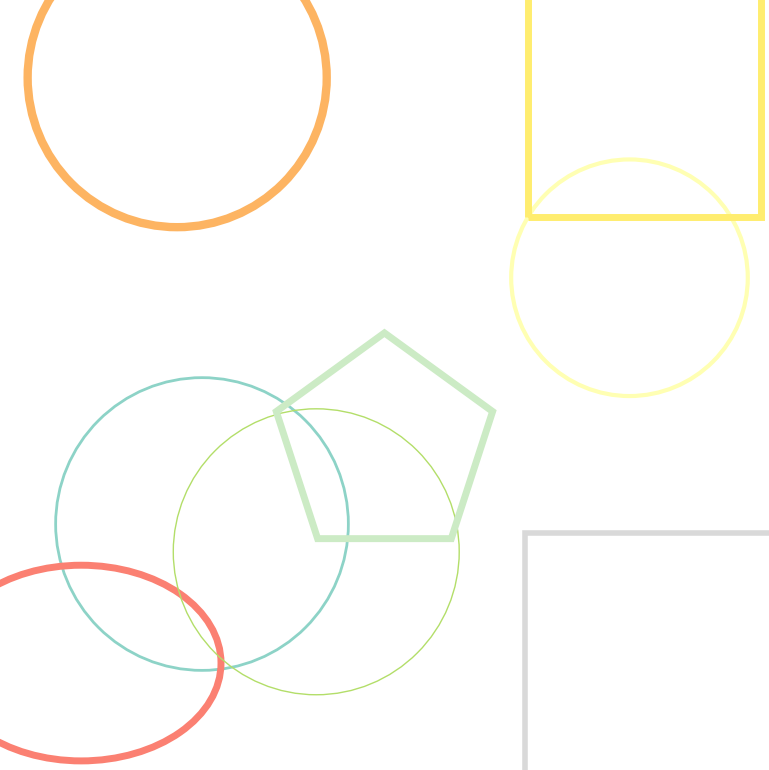[{"shape": "circle", "thickness": 1, "radius": 0.95, "center": [0.262, 0.319]}, {"shape": "circle", "thickness": 1.5, "radius": 0.77, "center": [0.818, 0.639]}, {"shape": "oval", "thickness": 2.5, "radius": 0.91, "center": [0.105, 0.139]}, {"shape": "circle", "thickness": 3, "radius": 0.97, "center": [0.23, 0.899]}, {"shape": "circle", "thickness": 0.5, "radius": 0.93, "center": [0.411, 0.283]}, {"shape": "square", "thickness": 2, "radius": 0.83, "center": [0.848, 0.141]}, {"shape": "pentagon", "thickness": 2.5, "radius": 0.74, "center": [0.499, 0.42]}, {"shape": "square", "thickness": 2.5, "radius": 0.76, "center": [0.837, 0.87]}]